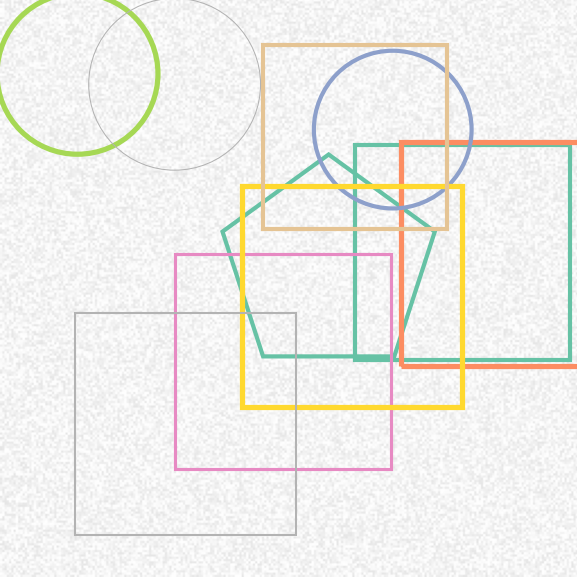[{"shape": "pentagon", "thickness": 2, "radius": 0.97, "center": [0.569, 0.538]}, {"shape": "square", "thickness": 2, "radius": 0.93, "center": [0.801, 0.562]}, {"shape": "square", "thickness": 2.5, "radius": 0.97, "center": [0.888, 0.559]}, {"shape": "circle", "thickness": 2, "radius": 0.68, "center": [0.68, 0.775]}, {"shape": "square", "thickness": 1.5, "radius": 0.93, "center": [0.49, 0.373]}, {"shape": "circle", "thickness": 2.5, "radius": 0.7, "center": [0.134, 0.871]}, {"shape": "square", "thickness": 2.5, "radius": 0.95, "center": [0.61, 0.486]}, {"shape": "square", "thickness": 2, "radius": 0.8, "center": [0.615, 0.763]}, {"shape": "square", "thickness": 1, "radius": 0.96, "center": [0.321, 0.265]}, {"shape": "circle", "thickness": 0.5, "radius": 0.74, "center": [0.302, 0.853]}]